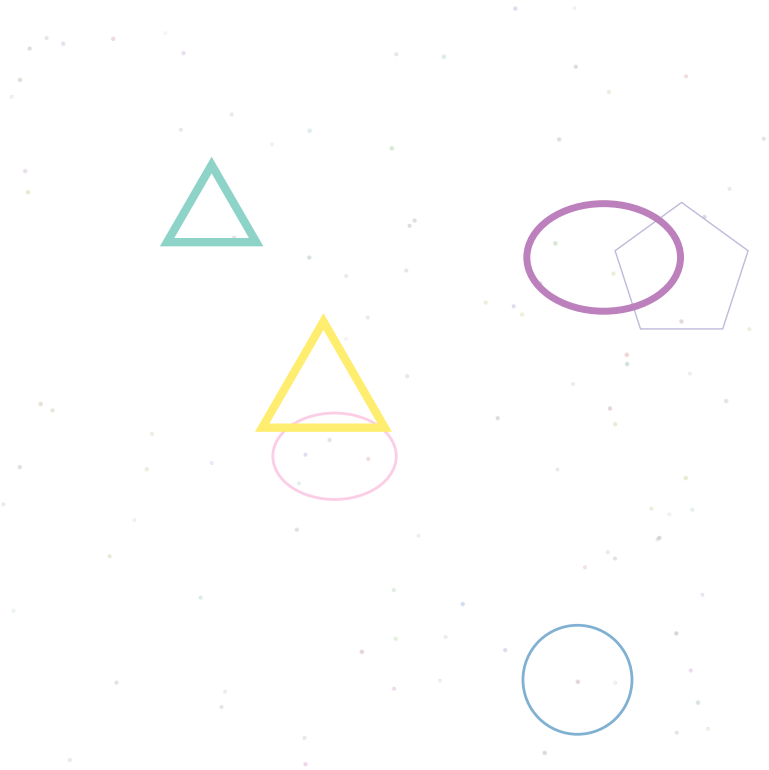[{"shape": "triangle", "thickness": 3, "radius": 0.33, "center": [0.275, 0.719]}, {"shape": "pentagon", "thickness": 0.5, "radius": 0.45, "center": [0.885, 0.646]}, {"shape": "circle", "thickness": 1, "radius": 0.35, "center": [0.75, 0.117]}, {"shape": "oval", "thickness": 1, "radius": 0.4, "center": [0.434, 0.407]}, {"shape": "oval", "thickness": 2.5, "radius": 0.5, "center": [0.784, 0.666]}, {"shape": "triangle", "thickness": 3, "radius": 0.46, "center": [0.42, 0.491]}]